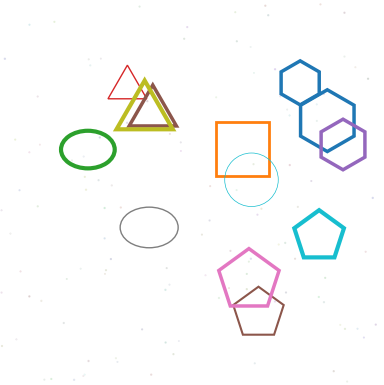[{"shape": "hexagon", "thickness": 2.5, "radius": 0.4, "center": [0.85, 0.687]}, {"shape": "hexagon", "thickness": 2.5, "radius": 0.29, "center": [0.78, 0.785]}, {"shape": "square", "thickness": 2, "radius": 0.35, "center": [0.629, 0.613]}, {"shape": "oval", "thickness": 3, "radius": 0.35, "center": [0.228, 0.612]}, {"shape": "triangle", "thickness": 1, "radius": 0.29, "center": [0.331, 0.772]}, {"shape": "hexagon", "thickness": 2.5, "radius": 0.33, "center": [0.891, 0.625]}, {"shape": "pentagon", "thickness": 1.5, "radius": 0.34, "center": [0.671, 0.186]}, {"shape": "triangle", "thickness": 2.5, "radius": 0.35, "center": [0.397, 0.708]}, {"shape": "pentagon", "thickness": 2.5, "radius": 0.41, "center": [0.647, 0.272]}, {"shape": "oval", "thickness": 1, "radius": 0.38, "center": [0.387, 0.409]}, {"shape": "triangle", "thickness": 3, "radius": 0.42, "center": [0.376, 0.706]}, {"shape": "pentagon", "thickness": 3, "radius": 0.34, "center": [0.829, 0.386]}, {"shape": "circle", "thickness": 0.5, "radius": 0.35, "center": [0.653, 0.533]}]